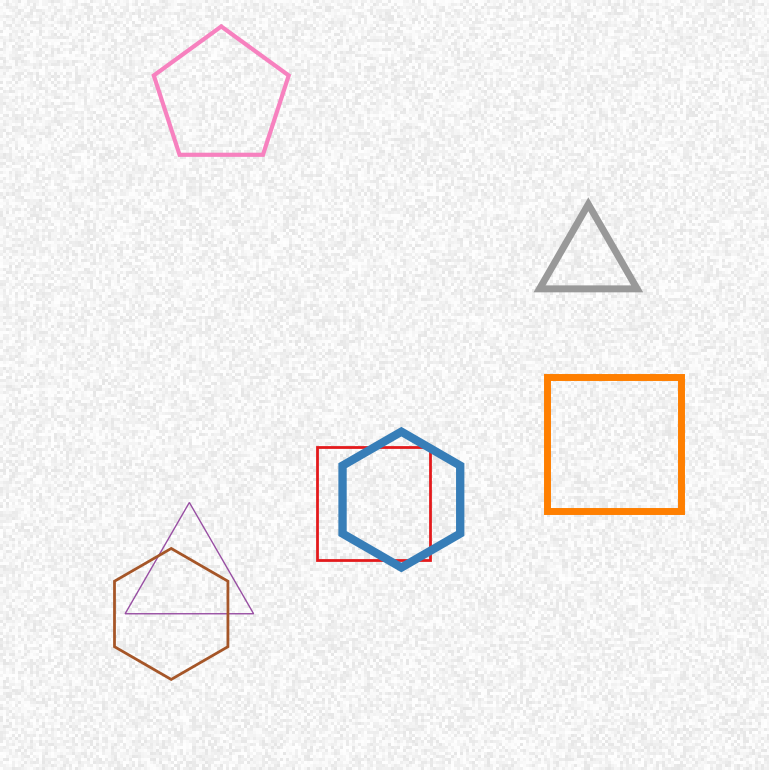[{"shape": "square", "thickness": 1, "radius": 0.37, "center": [0.485, 0.346]}, {"shape": "hexagon", "thickness": 3, "radius": 0.44, "center": [0.521, 0.351]}, {"shape": "triangle", "thickness": 0.5, "radius": 0.48, "center": [0.246, 0.251]}, {"shape": "square", "thickness": 2.5, "radius": 0.44, "center": [0.797, 0.424]}, {"shape": "hexagon", "thickness": 1, "radius": 0.43, "center": [0.222, 0.203]}, {"shape": "pentagon", "thickness": 1.5, "radius": 0.46, "center": [0.287, 0.874]}, {"shape": "triangle", "thickness": 2.5, "radius": 0.37, "center": [0.764, 0.661]}]